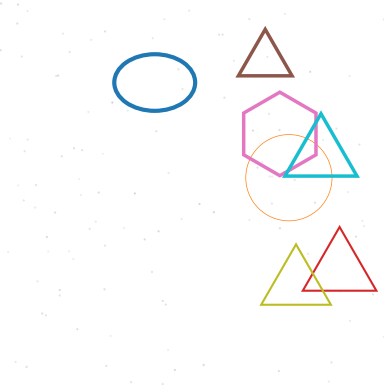[{"shape": "oval", "thickness": 3, "radius": 0.53, "center": [0.402, 0.786]}, {"shape": "circle", "thickness": 0.5, "radius": 0.56, "center": [0.75, 0.538]}, {"shape": "triangle", "thickness": 1.5, "radius": 0.55, "center": [0.882, 0.3]}, {"shape": "triangle", "thickness": 2.5, "radius": 0.4, "center": [0.689, 0.843]}, {"shape": "hexagon", "thickness": 2.5, "radius": 0.54, "center": [0.727, 0.652]}, {"shape": "triangle", "thickness": 1.5, "radius": 0.52, "center": [0.769, 0.261]}, {"shape": "triangle", "thickness": 2.5, "radius": 0.54, "center": [0.834, 0.597]}]